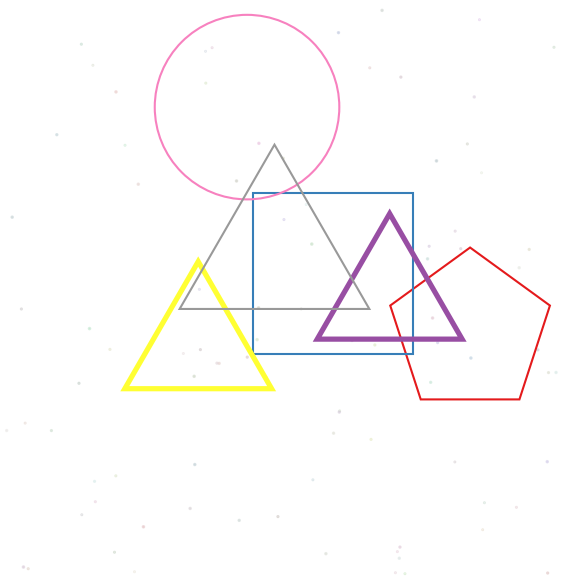[{"shape": "pentagon", "thickness": 1, "radius": 0.73, "center": [0.814, 0.425]}, {"shape": "square", "thickness": 1, "radius": 0.7, "center": [0.576, 0.526]}, {"shape": "triangle", "thickness": 2.5, "radius": 0.72, "center": [0.675, 0.484]}, {"shape": "triangle", "thickness": 2.5, "radius": 0.73, "center": [0.343, 0.399]}, {"shape": "circle", "thickness": 1, "radius": 0.8, "center": [0.428, 0.814]}, {"shape": "triangle", "thickness": 1, "radius": 0.95, "center": [0.475, 0.559]}]